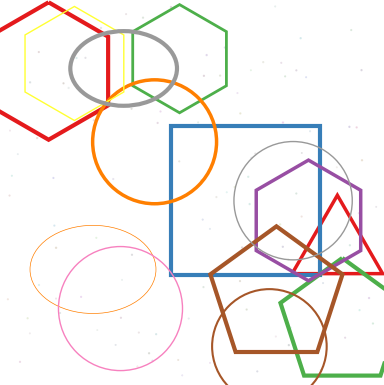[{"shape": "triangle", "thickness": 2.5, "radius": 0.68, "center": [0.876, 0.357]}, {"shape": "hexagon", "thickness": 3, "radius": 0.89, "center": [0.126, 0.816]}, {"shape": "square", "thickness": 3, "radius": 0.97, "center": [0.639, 0.479]}, {"shape": "hexagon", "thickness": 2, "radius": 0.7, "center": [0.466, 0.848]}, {"shape": "pentagon", "thickness": 3, "radius": 0.84, "center": [0.889, 0.161]}, {"shape": "hexagon", "thickness": 2.5, "radius": 0.78, "center": [0.801, 0.427]}, {"shape": "circle", "thickness": 2.5, "radius": 0.8, "center": [0.402, 0.632]}, {"shape": "oval", "thickness": 0.5, "radius": 0.82, "center": [0.242, 0.3]}, {"shape": "hexagon", "thickness": 1, "radius": 0.74, "center": [0.193, 0.835]}, {"shape": "circle", "thickness": 1.5, "radius": 0.74, "center": [0.7, 0.1]}, {"shape": "pentagon", "thickness": 3, "radius": 0.9, "center": [0.718, 0.232]}, {"shape": "circle", "thickness": 1, "radius": 0.81, "center": [0.313, 0.199]}, {"shape": "circle", "thickness": 1, "radius": 0.77, "center": [0.761, 0.479]}, {"shape": "oval", "thickness": 3, "radius": 0.69, "center": [0.321, 0.822]}]